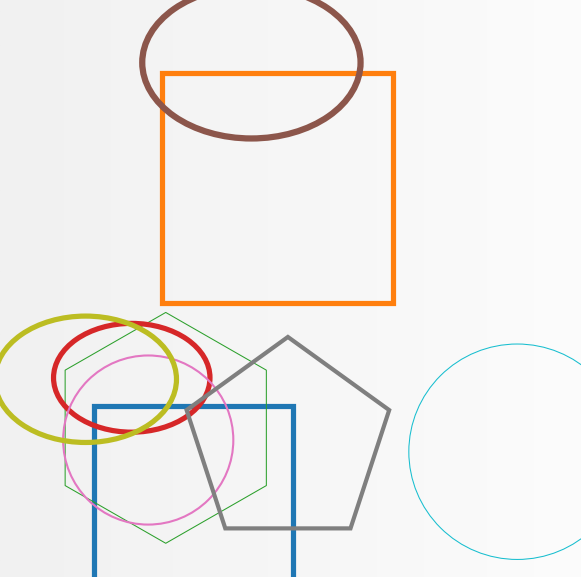[{"shape": "square", "thickness": 2.5, "radius": 0.86, "center": [0.333, 0.125]}, {"shape": "square", "thickness": 2.5, "radius": 1.0, "center": [0.478, 0.673]}, {"shape": "hexagon", "thickness": 0.5, "radius": 1.0, "center": [0.285, 0.258]}, {"shape": "oval", "thickness": 2.5, "radius": 0.67, "center": [0.227, 0.345]}, {"shape": "oval", "thickness": 3, "radius": 0.94, "center": [0.433, 0.891]}, {"shape": "circle", "thickness": 1, "radius": 0.73, "center": [0.255, 0.237]}, {"shape": "pentagon", "thickness": 2, "radius": 0.92, "center": [0.495, 0.232]}, {"shape": "oval", "thickness": 2.5, "radius": 0.78, "center": [0.147, 0.342]}, {"shape": "circle", "thickness": 0.5, "radius": 0.93, "center": [0.89, 0.217]}]